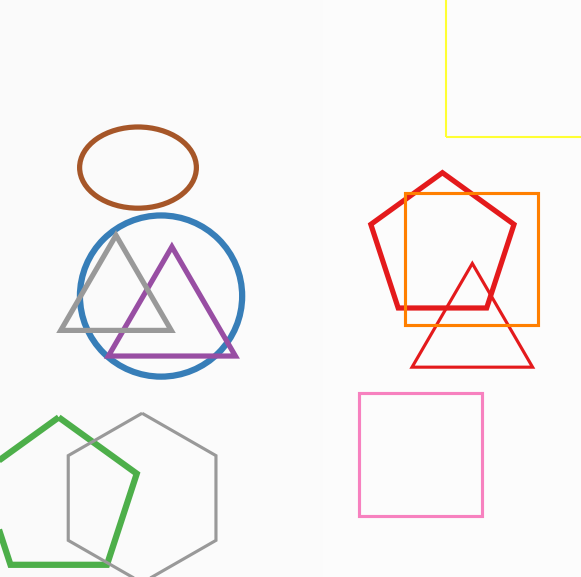[{"shape": "pentagon", "thickness": 2.5, "radius": 0.65, "center": [0.761, 0.571]}, {"shape": "triangle", "thickness": 1.5, "radius": 0.6, "center": [0.813, 0.423]}, {"shape": "circle", "thickness": 3, "radius": 0.7, "center": [0.277, 0.487]}, {"shape": "pentagon", "thickness": 3, "radius": 0.71, "center": [0.101, 0.135]}, {"shape": "triangle", "thickness": 2.5, "radius": 0.63, "center": [0.296, 0.446]}, {"shape": "square", "thickness": 1.5, "radius": 0.57, "center": [0.811, 0.551]}, {"shape": "square", "thickness": 1, "radius": 0.64, "center": [0.895, 0.89]}, {"shape": "oval", "thickness": 2.5, "radius": 0.5, "center": [0.237, 0.709]}, {"shape": "square", "thickness": 1.5, "radius": 0.53, "center": [0.724, 0.212]}, {"shape": "hexagon", "thickness": 1.5, "radius": 0.73, "center": [0.244, 0.137]}, {"shape": "triangle", "thickness": 2.5, "radius": 0.55, "center": [0.2, 0.482]}]